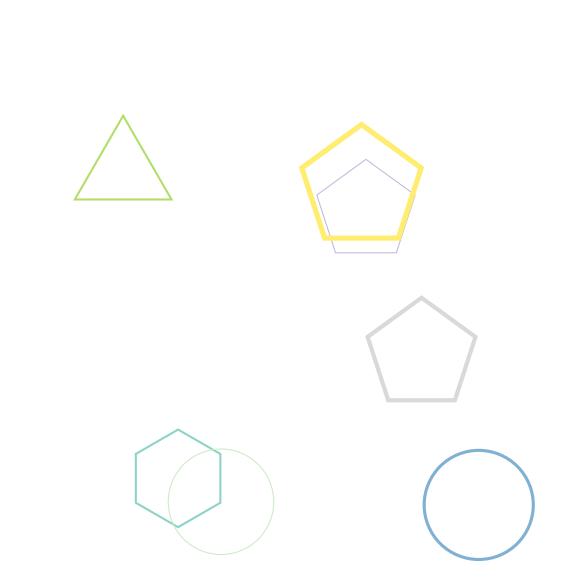[{"shape": "hexagon", "thickness": 1, "radius": 0.42, "center": [0.308, 0.171]}, {"shape": "pentagon", "thickness": 0.5, "radius": 0.45, "center": [0.634, 0.634]}, {"shape": "circle", "thickness": 1.5, "radius": 0.47, "center": [0.829, 0.125]}, {"shape": "triangle", "thickness": 1, "radius": 0.48, "center": [0.213, 0.702]}, {"shape": "pentagon", "thickness": 2, "radius": 0.49, "center": [0.73, 0.385]}, {"shape": "circle", "thickness": 0.5, "radius": 0.46, "center": [0.383, 0.13]}, {"shape": "pentagon", "thickness": 2.5, "radius": 0.54, "center": [0.626, 0.675]}]